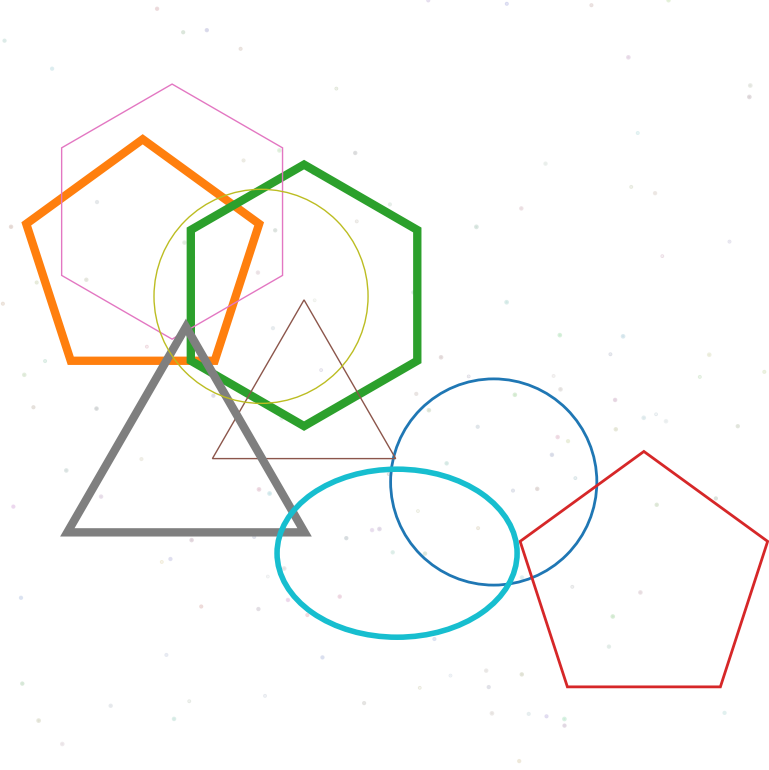[{"shape": "circle", "thickness": 1, "radius": 0.67, "center": [0.641, 0.374]}, {"shape": "pentagon", "thickness": 3, "radius": 0.8, "center": [0.185, 0.66]}, {"shape": "hexagon", "thickness": 3, "radius": 0.85, "center": [0.395, 0.616]}, {"shape": "pentagon", "thickness": 1, "radius": 0.84, "center": [0.836, 0.245]}, {"shape": "triangle", "thickness": 0.5, "radius": 0.69, "center": [0.395, 0.473]}, {"shape": "hexagon", "thickness": 0.5, "radius": 0.83, "center": [0.223, 0.725]}, {"shape": "triangle", "thickness": 3, "radius": 0.89, "center": [0.242, 0.398]}, {"shape": "circle", "thickness": 0.5, "radius": 0.69, "center": [0.339, 0.615]}, {"shape": "oval", "thickness": 2, "radius": 0.78, "center": [0.516, 0.282]}]